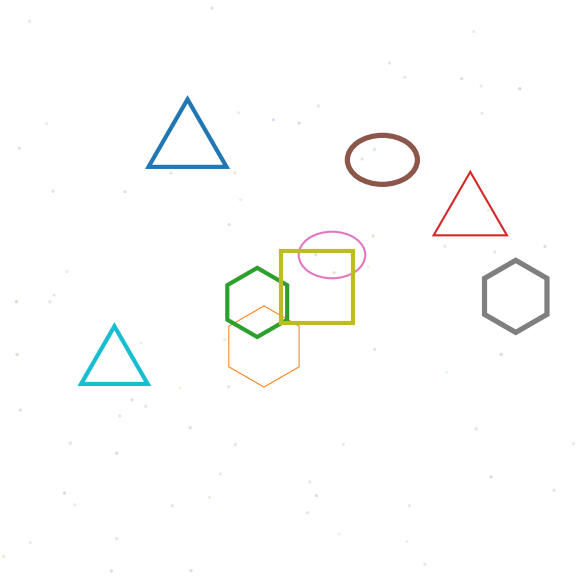[{"shape": "triangle", "thickness": 2, "radius": 0.39, "center": [0.325, 0.749]}, {"shape": "hexagon", "thickness": 0.5, "radius": 0.35, "center": [0.457, 0.399]}, {"shape": "hexagon", "thickness": 2, "radius": 0.3, "center": [0.445, 0.475]}, {"shape": "triangle", "thickness": 1, "radius": 0.37, "center": [0.814, 0.628]}, {"shape": "oval", "thickness": 2.5, "radius": 0.3, "center": [0.662, 0.722]}, {"shape": "oval", "thickness": 1, "radius": 0.29, "center": [0.575, 0.558]}, {"shape": "hexagon", "thickness": 2.5, "radius": 0.31, "center": [0.893, 0.486]}, {"shape": "square", "thickness": 2, "radius": 0.31, "center": [0.549, 0.502]}, {"shape": "triangle", "thickness": 2, "radius": 0.33, "center": [0.198, 0.368]}]